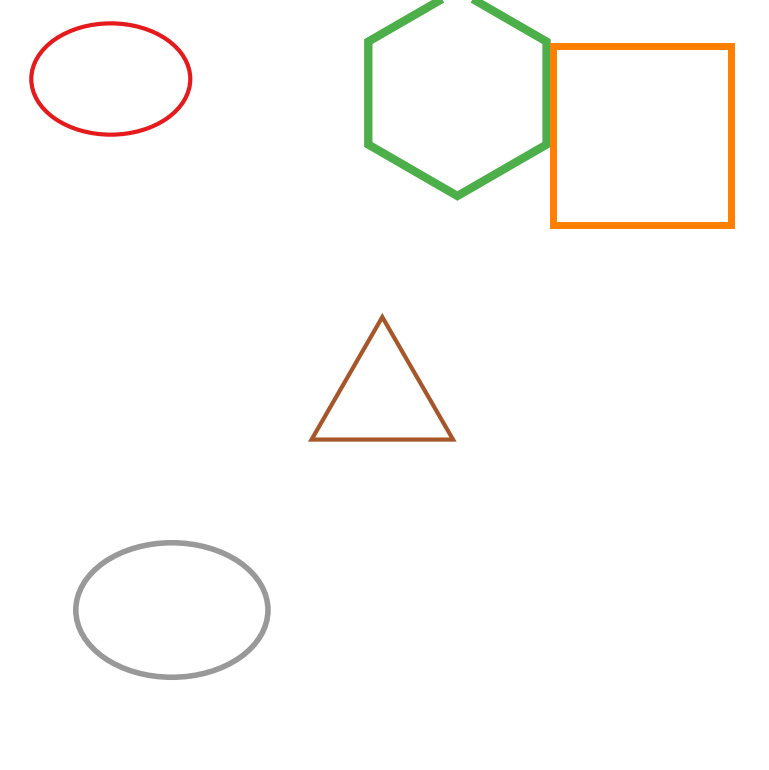[{"shape": "oval", "thickness": 1.5, "radius": 0.52, "center": [0.144, 0.897]}, {"shape": "hexagon", "thickness": 3, "radius": 0.67, "center": [0.594, 0.879]}, {"shape": "square", "thickness": 2.5, "radius": 0.58, "center": [0.834, 0.824]}, {"shape": "triangle", "thickness": 1.5, "radius": 0.53, "center": [0.497, 0.482]}, {"shape": "oval", "thickness": 2, "radius": 0.62, "center": [0.223, 0.208]}]